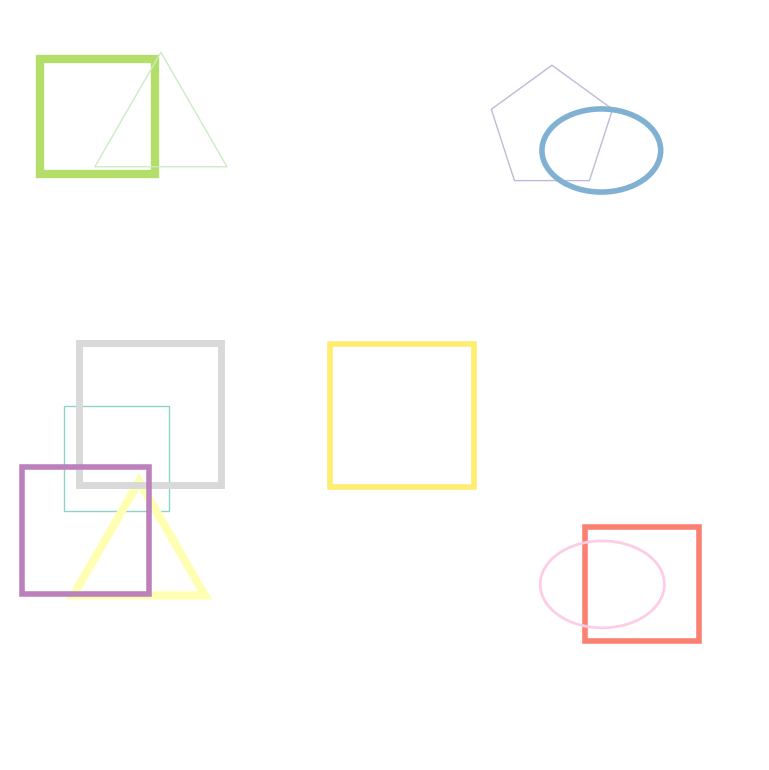[{"shape": "square", "thickness": 0.5, "radius": 0.34, "center": [0.151, 0.405]}, {"shape": "triangle", "thickness": 3, "radius": 0.49, "center": [0.181, 0.276]}, {"shape": "pentagon", "thickness": 0.5, "radius": 0.41, "center": [0.717, 0.832]}, {"shape": "square", "thickness": 2, "radius": 0.37, "center": [0.834, 0.242]}, {"shape": "oval", "thickness": 2, "radius": 0.39, "center": [0.781, 0.805]}, {"shape": "square", "thickness": 3, "radius": 0.38, "center": [0.127, 0.849]}, {"shape": "oval", "thickness": 1, "radius": 0.4, "center": [0.782, 0.241]}, {"shape": "square", "thickness": 2.5, "radius": 0.46, "center": [0.195, 0.463]}, {"shape": "square", "thickness": 2, "radius": 0.41, "center": [0.111, 0.311]}, {"shape": "triangle", "thickness": 0.5, "radius": 0.5, "center": [0.209, 0.833]}, {"shape": "square", "thickness": 2, "radius": 0.47, "center": [0.522, 0.46]}]